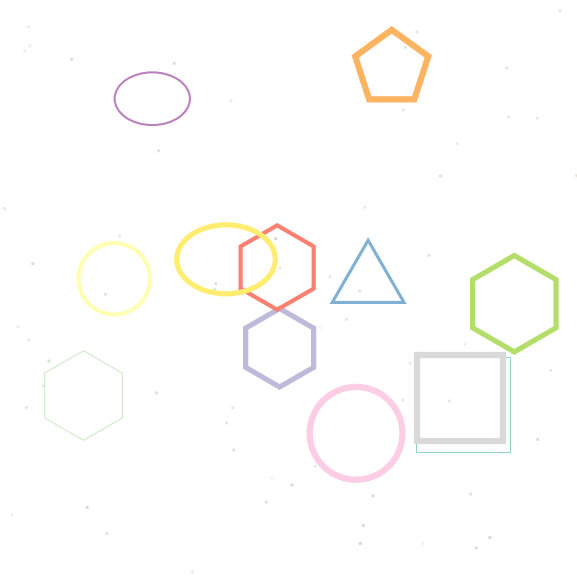[{"shape": "square", "thickness": 0.5, "radius": 0.41, "center": [0.802, 0.299]}, {"shape": "circle", "thickness": 2, "radius": 0.31, "center": [0.198, 0.516]}, {"shape": "hexagon", "thickness": 2.5, "radius": 0.34, "center": [0.484, 0.397]}, {"shape": "hexagon", "thickness": 2, "radius": 0.37, "center": [0.48, 0.536]}, {"shape": "triangle", "thickness": 1.5, "radius": 0.36, "center": [0.637, 0.511]}, {"shape": "pentagon", "thickness": 3, "radius": 0.33, "center": [0.678, 0.881]}, {"shape": "hexagon", "thickness": 2.5, "radius": 0.42, "center": [0.891, 0.473]}, {"shape": "circle", "thickness": 3, "radius": 0.4, "center": [0.617, 0.249]}, {"shape": "square", "thickness": 3, "radius": 0.37, "center": [0.796, 0.309]}, {"shape": "oval", "thickness": 1, "radius": 0.33, "center": [0.264, 0.828]}, {"shape": "hexagon", "thickness": 0.5, "radius": 0.39, "center": [0.145, 0.314]}, {"shape": "oval", "thickness": 2.5, "radius": 0.43, "center": [0.391, 0.55]}]